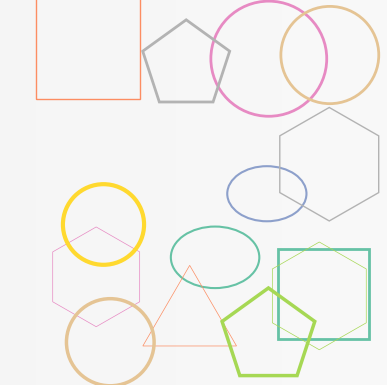[{"shape": "oval", "thickness": 1.5, "radius": 0.57, "center": [0.555, 0.332]}, {"shape": "square", "thickness": 2, "radius": 0.59, "center": [0.835, 0.236]}, {"shape": "triangle", "thickness": 0.5, "radius": 0.7, "center": [0.489, 0.171]}, {"shape": "square", "thickness": 1, "radius": 0.67, "center": [0.228, 0.878]}, {"shape": "oval", "thickness": 1.5, "radius": 0.51, "center": [0.689, 0.497]}, {"shape": "hexagon", "thickness": 0.5, "radius": 0.65, "center": [0.248, 0.281]}, {"shape": "circle", "thickness": 2, "radius": 0.75, "center": [0.694, 0.848]}, {"shape": "hexagon", "thickness": 0.5, "radius": 0.7, "center": [0.824, 0.231]}, {"shape": "pentagon", "thickness": 2.5, "radius": 0.63, "center": [0.693, 0.126]}, {"shape": "circle", "thickness": 3, "radius": 0.52, "center": [0.267, 0.417]}, {"shape": "circle", "thickness": 2, "radius": 0.63, "center": [0.851, 0.857]}, {"shape": "circle", "thickness": 2.5, "radius": 0.57, "center": [0.285, 0.111]}, {"shape": "hexagon", "thickness": 1, "radius": 0.74, "center": [0.85, 0.573]}, {"shape": "pentagon", "thickness": 2, "radius": 0.59, "center": [0.481, 0.831]}]